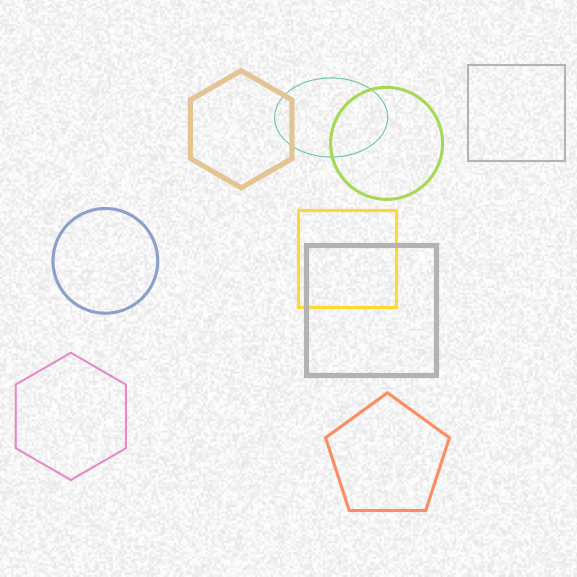[{"shape": "oval", "thickness": 0.5, "radius": 0.49, "center": [0.573, 0.796]}, {"shape": "pentagon", "thickness": 1.5, "radius": 0.56, "center": [0.671, 0.206]}, {"shape": "circle", "thickness": 1.5, "radius": 0.45, "center": [0.182, 0.547]}, {"shape": "hexagon", "thickness": 1, "radius": 0.55, "center": [0.123, 0.278]}, {"shape": "circle", "thickness": 1.5, "radius": 0.48, "center": [0.669, 0.751]}, {"shape": "square", "thickness": 1.5, "radius": 0.42, "center": [0.601, 0.552]}, {"shape": "hexagon", "thickness": 2.5, "radius": 0.51, "center": [0.418, 0.775]}, {"shape": "square", "thickness": 2.5, "radius": 0.56, "center": [0.642, 0.462]}, {"shape": "square", "thickness": 1, "radius": 0.42, "center": [0.894, 0.803]}]